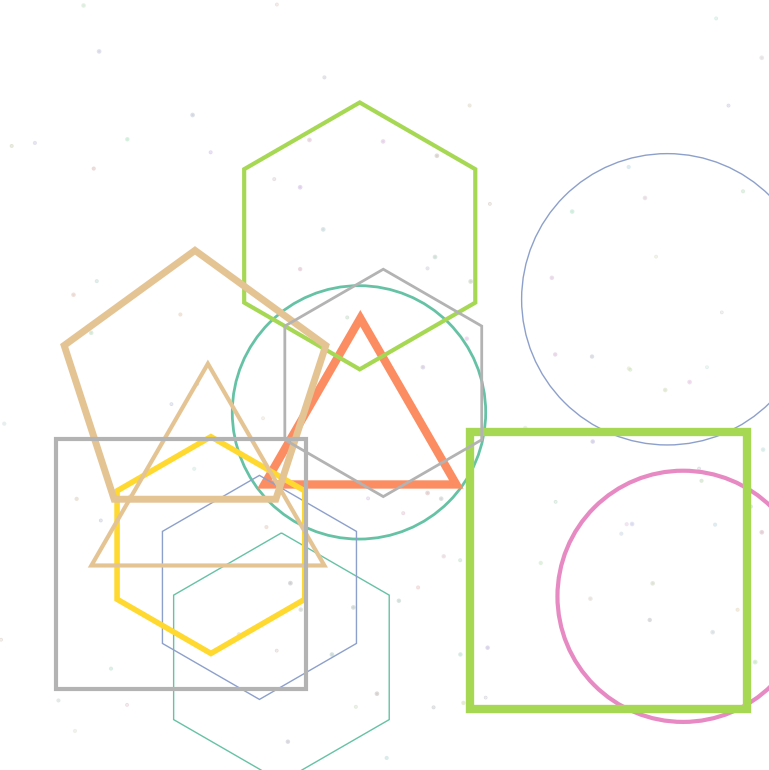[{"shape": "circle", "thickness": 1, "radius": 0.82, "center": [0.466, 0.464]}, {"shape": "hexagon", "thickness": 0.5, "radius": 0.81, "center": [0.365, 0.146]}, {"shape": "triangle", "thickness": 3, "radius": 0.72, "center": [0.468, 0.443]}, {"shape": "circle", "thickness": 0.5, "radius": 0.95, "center": [0.867, 0.611]}, {"shape": "hexagon", "thickness": 0.5, "radius": 0.73, "center": [0.337, 0.237]}, {"shape": "circle", "thickness": 1.5, "radius": 0.82, "center": [0.887, 0.226]}, {"shape": "square", "thickness": 3, "radius": 0.9, "center": [0.79, 0.259]}, {"shape": "hexagon", "thickness": 1.5, "radius": 0.87, "center": [0.467, 0.694]}, {"shape": "hexagon", "thickness": 2, "radius": 0.7, "center": [0.274, 0.292]}, {"shape": "triangle", "thickness": 1.5, "radius": 0.87, "center": [0.27, 0.353]}, {"shape": "pentagon", "thickness": 2.5, "radius": 0.89, "center": [0.253, 0.496]}, {"shape": "hexagon", "thickness": 1, "radius": 0.74, "center": [0.498, 0.503]}, {"shape": "square", "thickness": 1.5, "radius": 0.81, "center": [0.235, 0.267]}]